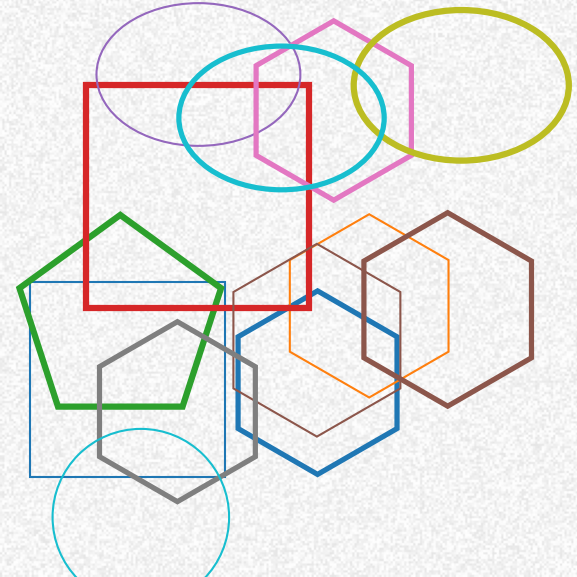[{"shape": "hexagon", "thickness": 2.5, "radius": 0.79, "center": [0.55, 0.337]}, {"shape": "square", "thickness": 1, "radius": 0.84, "center": [0.221, 0.342]}, {"shape": "hexagon", "thickness": 1, "radius": 0.79, "center": [0.639, 0.469]}, {"shape": "pentagon", "thickness": 3, "radius": 0.92, "center": [0.208, 0.443]}, {"shape": "square", "thickness": 3, "radius": 0.97, "center": [0.343, 0.658]}, {"shape": "oval", "thickness": 1, "radius": 0.88, "center": [0.344, 0.87]}, {"shape": "hexagon", "thickness": 1, "radius": 0.83, "center": [0.549, 0.41]}, {"shape": "hexagon", "thickness": 2.5, "radius": 0.84, "center": [0.775, 0.463]}, {"shape": "hexagon", "thickness": 2.5, "radius": 0.78, "center": [0.578, 0.808]}, {"shape": "hexagon", "thickness": 2.5, "radius": 0.78, "center": [0.307, 0.286]}, {"shape": "oval", "thickness": 3, "radius": 0.93, "center": [0.799, 0.851]}, {"shape": "circle", "thickness": 1, "radius": 0.76, "center": [0.244, 0.104]}, {"shape": "oval", "thickness": 2.5, "radius": 0.89, "center": [0.487, 0.795]}]